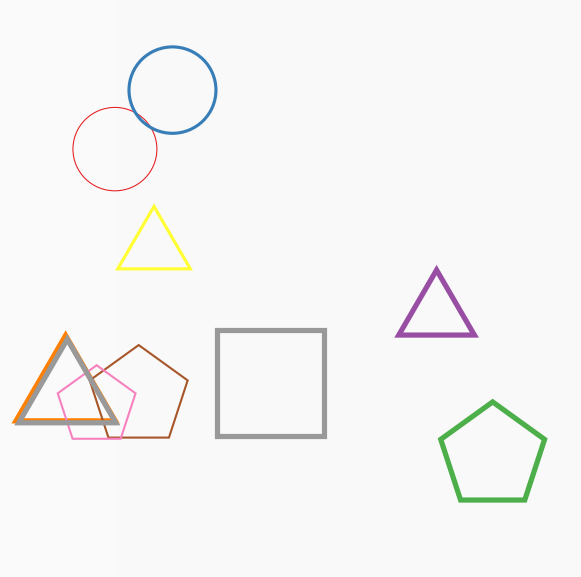[{"shape": "circle", "thickness": 0.5, "radius": 0.36, "center": [0.198, 0.741]}, {"shape": "circle", "thickness": 1.5, "radius": 0.37, "center": [0.297, 0.843]}, {"shape": "pentagon", "thickness": 2.5, "radius": 0.47, "center": [0.848, 0.209]}, {"shape": "triangle", "thickness": 2.5, "radius": 0.38, "center": [0.751, 0.456]}, {"shape": "triangle", "thickness": 2.5, "radius": 0.49, "center": [0.113, 0.32]}, {"shape": "triangle", "thickness": 1.5, "radius": 0.36, "center": [0.265, 0.57]}, {"shape": "pentagon", "thickness": 1, "radius": 0.44, "center": [0.239, 0.313]}, {"shape": "pentagon", "thickness": 1, "radius": 0.35, "center": [0.166, 0.296]}, {"shape": "triangle", "thickness": 2.5, "radius": 0.48, "center": [0.116, 0.315]}, {"shape": "square", "thickness": 2.5, "radius": 0.46, "center": [0.466, 0.335]}]